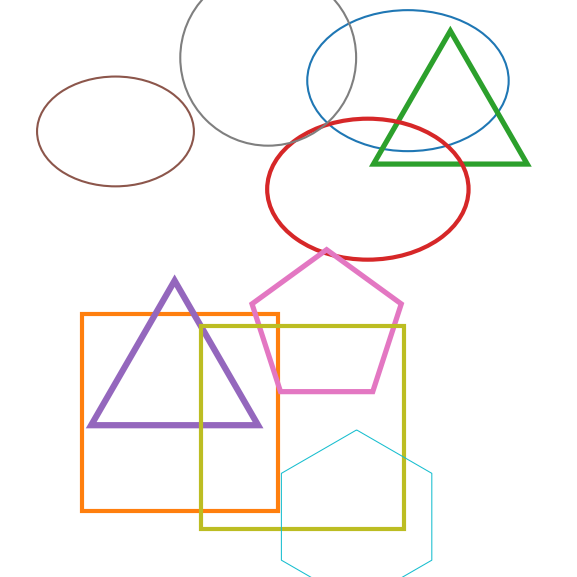[{"shape": "oval", "thickness": 1, "radius": 0.87, "center": [0.706, 0.859]}, {"shape": "square", "thickness": 2, "radius": 0.85, "center": [0.312, 0.285]}, {"shape": "triangle", "thickness": 2.5, "radius": 0.77, "center": [0.78, 0.792]}, {"shape": "oval", "thickness": 2, "radius": 0.87, "center": [0.637, 0.672]}, {"shape": "triangle", "thickness": 3, "radius": 0.83, "center": [0.302, 0.346]}, {"shape": "oval", "thickness": 1, "radius": 0.68, "center": [0.2, 0.772]}, {"shape": "pentagon", "thickness": 2.5, "radius": 0.68, "center": [0.566, 0.431]}, {"shape": "circle", "thickness": 1, "radius": 0.76, "center": [0.464, 0.899]}, {"shape": "square", "thickness": 2, "radius": 0.88, "center": [0.524, 0.259]}, {"shape": "hexagon", "thickness": 0.5, "radius": 0.75, "center": [0.617, 0.104]}]